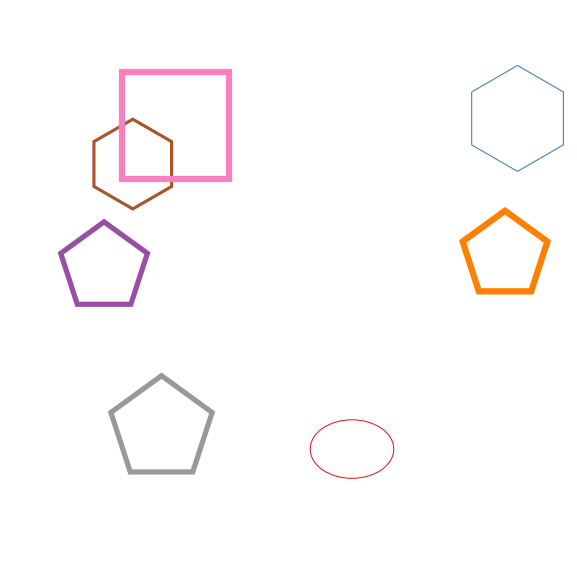[{"shape": "oval", "thickness": 0.5, "radius": 0.36, "center": [0.61, 0.222]}, {"shape": "hexagon", "thickness": 0.5, "radius": 0.46, "center": [0.896, 0.794]}, {"shape": "pentagon", "thickness": 2.5, "radius": 0.39, "center": [0.18, 0.536]}, {"shape": "pentagon", "thickness": 3, "radius": 0.39, "center": [0.875, 0.557]}, {"shape": "hexagon", "thickness": 1.5, "radius": 0.39, "center": [0.23, 0.715]}, {"shape": "square", "thickness": 3, "radius": 0.46, "center": [0.303, 0.782]}, {"shape": "pentagon", "thickness": 2.5, "radius": 0.46, "center": [0.28, 0.256]}]